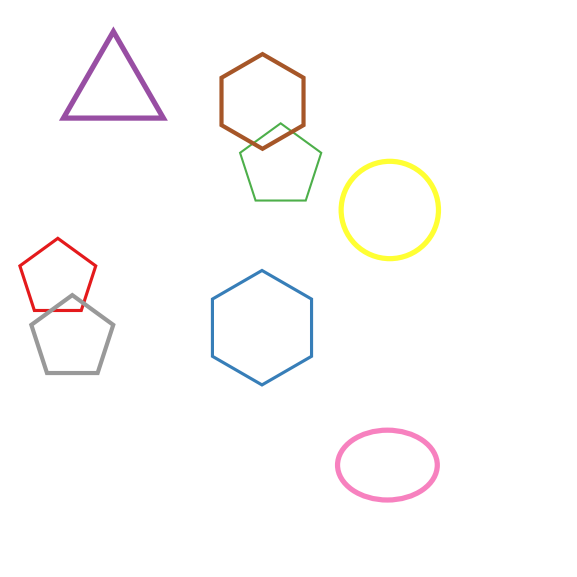[{"shape": "pentagon", "thickness": 1.5, "radius": 0.35, "center": [0.1, 0.517]}, {"shape": "hexagon", "thickness": 1.5, "radius": 0.5, "center": [0.454, 0.432]}, {"shape": "pentagon", "thickness": 1, "radius": 0.37, "center": [0.486, 0.712]}, {"shape": "triangle", "thickness": 2.5, "radius": 0.5, "center": [0.196, 0.845]}, {"shape": "circle", "thickness": 2.5, "radius": 0.42, "center": [0.675, 0.636]}, {"shape": "hexagon", "thickness": 2, "radius": 0.41, "center": [0.455, 0.823]}, {"shape": "oval", "thickness": 2.5, "radius": 0.43, "center": [0.671, 0.194]}, {"shape": "pentagon", "thickness": 2, "radius": 0.37, "center": [0.125, 0.414]}]